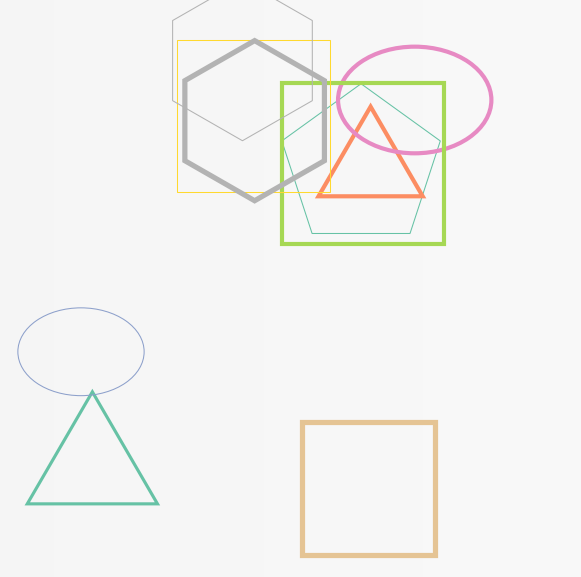[{"shape": "triangle", "thickness": 1.5, "radius": 0.65, "center": [0.159, 0.191]}, {"shape": "pentagon", "thickness": 0.5, "radius": 0.72, "center": [0.621, 0.711]}, {"shape": "triangle", "thickness": 2, "radius": 0.52, "center": [0.638, 0.711]}, {"shape": "oval", "thickness": 0.5, "radius": 0.54, "center": [0.139, 0.39]}, {"shape": "oval", "thickness": 2, "radius": 0.66, "center": [0.713, 0.826]}, {"shape": "square", "thickness": 2, "radius": 0.7, "center": [0.625, 0.716]}, {"shape": "square", "thickness": 0.5, "radius": 0.66, "center": [0.436, 0.798]}, {"shape": "square", "thickness": 2.5, "radius": 0.57, "center": [0.633, 0.153]}, {"shape": "hexagon", "thickness": 2.5, "radius": 0.69, "center": [0.438, 0.79]}, {"shape": "hexagon", "thickness": 0.5, "radius": 0.69, "center": [0.417, 0.894]}]